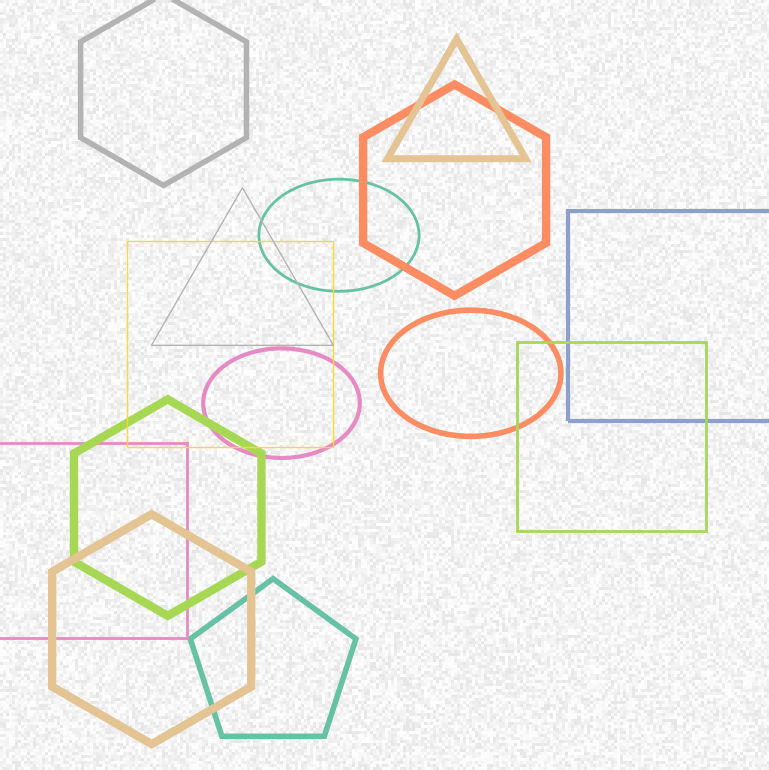[{"shape": "pentagon", "thickness": 2, "radius": 0.57, "center": [0.355, 0.135]}, {"shape": "oval", "thickness": 1, "radius": 0.52, "center": [0.44, 0.694]}, {"shape": "hexagon", "thickness": 3, "radius": 0.69, "center": [0.59, 0.753]}, {"shape": "oval", "thickness": 2, "radius": 0.59, "center": [0.611, 0.515]}, {"shape": "square", "thickness": 1.5, "radius": 0.68, "center": [0.875, 0.59]}, {"shape": "square", "thickness": 1, "radius": 0.64, "center": [0.115, 0.298]}, {"shape": "oval", "thickness": 1.5, "radius": 0.51, "center": [0.366, 0.476]}, {"shape": "square", "thickness": 1, "radius": 0.61, "center": [0.794, 0.433]}, {"shape": "hexagon", "thickness": 3, "radius": 0.7, "center": [0.218, 0.341]}, {"shape": "square", "thickness": 0.5, "radius": 0.67, "center": [0.299, 0.553]}, {"shape": "hexagon", "thickness": 3, "radius": 0.75, "center": [0.197, 0.183]}, {"shape": "triangle", "thickness": 2.5, "radius": 0.52, "center": [0.593, 0.846]}, {"shape": "triangle", "thickness": 0.5, "radius": 0.68, "center": [0.315, 0.62]}, {"shape": "hexagon", "thickness": 2, "radius": 0.62, "center": [0.212, 0.884]}]